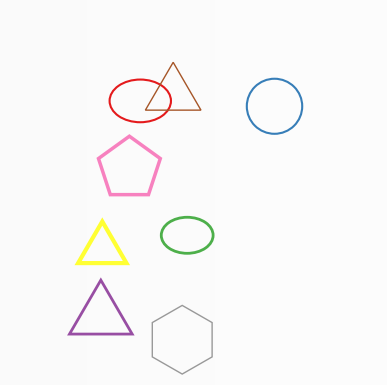[{"shape": "oval", "thickness": 1.5, "radius": 0.4, "center": [0.362, 0.738]}, {"shape": "circle", "thickness": 1.5, "radius": 0.36, "center": [0.708, 0.724]}, {"shape": "oval", "thickness": 2, "radius": 0.33, "center": [0.483, 0.389]}, {"shape": "triangle", "thickness": 2, "radius": 0.47, "center": [0.26, 0.179]}, {"shape": "triangle", "thickness": 3, "radius": 0.36, "center": [0.264, 0.353]}, {"shape": "triangle", "thickness": 1, "radius": 0.41, "center": [0.447, 0.755]}, {"shape": "pentagon", "thickness": 2.5, "radius": 0.42, "center": [0.334, 0.562]}, {"shape": "hexagon", "thickness": 1, "radius": 0.45, "center": [0.47, 0.118]}]